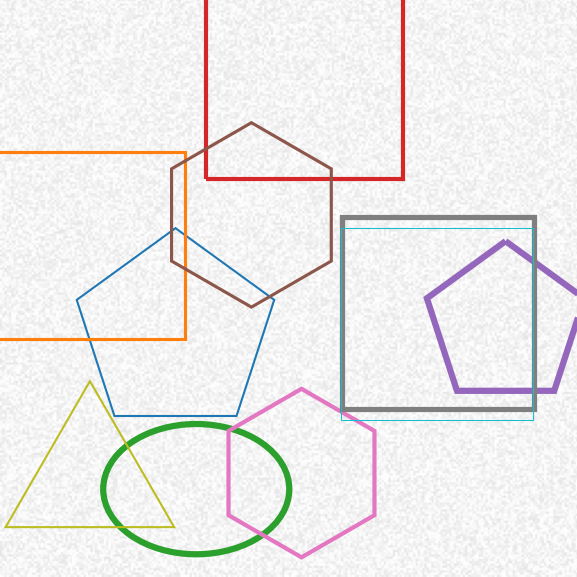[{"shape": "pentagon", "thickness": 1, "radius": 0.9, "center": [0.304, 0.424]}, {"shape": "square", "thickness": 1.5, "radius": 0.81, "center": [0.158, 0.574]}, {"shape": "oval", "thickness": 3, "radius": 0.81, "center": [0.34, 0.152]}, {"shape": "square", "thickness": 2, "radius": 0.85, "center": [0.527, 0.86]}, {"shape": "pentagon", "thickness": 3, "radius": 0.72, "center": [0.875, 0.438]}, {"shape": "hexagon", "thickness": 1.5, "radius": 0.8, "center": [0.435, 0.627]}, {"shape": "hexagon", "thickness": 2, "radius": 0.73, "center": [0.522, 0.18]}, {"shape": "square", "thickness": 2.5, "radius": 0.83, "center": [0.759, 0.457]}, {"shape": "triangle", "thickness": 1, "radius": 0.84, "center": [0.156, 0.171]}, {"shape": "square", "thickness": 0.5, "radius": 0.83, "center": [0.757, 0.437]}]